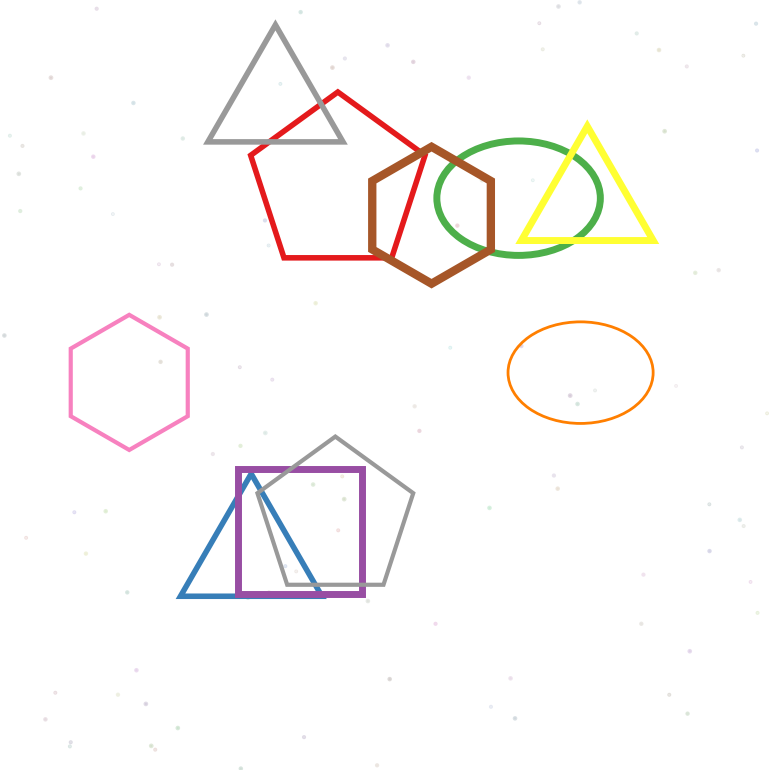[{"shape": "pentagon", "thickness": 2, "radius": 0.6, "center": [0.439, 0.761]}, {"shape": "triangle", "thickness": 2, "radius": 0.53, "center": [0.326, 0.279]}, {"shape": "oval", "thickness": 2.5, "radius": 0.53, "center": [0.674, 0.743]}, {"shape": "square", "thickness": 2.5, "radius": 0.4, "center": [0.39, 0.31]}, {"shape": "oval", "thickness": 1, "radius": 0.47, "center": [0.754, 0.516]}, {"shape": "triangle", "thickness": 2.5, "radius": 0.49, "center": [0.763, 0.737]}, {"shape": "hexagon", "thickness": 3, "radius": 0.44, "center": [0.56, 0.72]}, {"shape": "hexagon", "thickness": 1.5, "radius": 0.44, "center": [0.168, 0.503]}, {"shape": "pentagon", "thickness": 1.5, "radius": 0.53, "center": [0.436, 0.327]}, {"shape": "triangle", "thickness": 2, "radius": 0.51, "center": [0.358, 0.866]}]